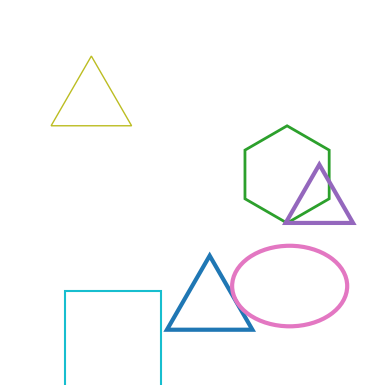[{"shape": "triangle", "thickness": 3, "radius": 0.64, "center": [0.545, 0.208]}, {"shape": "hexagon", "thickness": 2, "radius": 0.63, "center": [0.746, 0.547]}, {"shape": "triangle", "thickness": 3, "radius": 0.51, "center": [0.829, 0.471]}, {"shape": "oval", "thickness": 3, "radius": 0.75, "center": [0.752, 0.257]}, {"shape": "triangle", "thickness": 1, "radius": 0.6, "center": [0.237, 0.734]}, {"shape": "square", "thickness": 1.5, "radius": 0.62, "center": [0.294, 0.12]}]